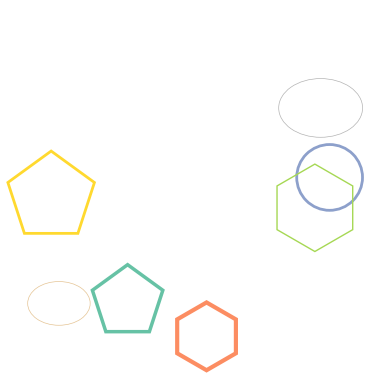[{"shape": "pentagon", "thickness": 2.5, "radius": 0.48, "center": [0.331, 0.216]}, {"shape": "hexagon", "thickness": 3, "radius": 0.44, "center": [0.536, 0.126]}, {"shape": "circle", "thickness": 2, "radius": 0.43, "center": [0.856, 0.539]}, {"shape": "hexagon", "thickness": 1, "radius": 0.57, "center": [0.818, 0.46]}, {"shape": "pentagon", "thickness": 2, "radius": 0.59, "center": [0.133, 0.489]}, {"shape": "oval", "thickness": 0.5, "radius": 0.41, "center": [0.153, 0.212]}, {"shape": "oval", "thickness": 0.5, "radius": 0.54, "center": [0.833, 0.72]}]